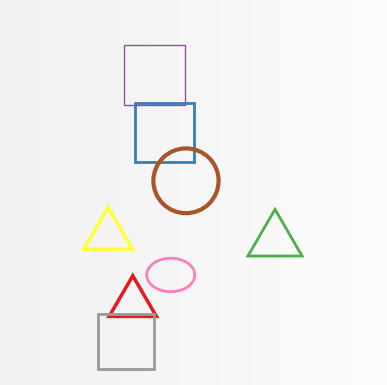[{"shape": "triangle", "thickness": 2.5, "radius": 0.35, "center": [0.343, 0.213]}, {"shape": "square", "thickness": 2, "radius": 0.38, "center": [0.424, 0.656]}, {"shape": "triangle", "thickness": 2, "radius": 0.4, "center": [0.71, 0.375]}, {"shape": "square", "thickness": 1, "radius": 0.39, "center": [0.399, 0.806]}, {"shape": "triangle", "thickness": 2.5, "radius": 0.36, "center": [0.279, 0.389]}, {"shape": "circle", "thickness": 3, "radius": 0.42, "center": [0.48, 0.53]}, {"shape": "oval", "thickness": 2, "radius": 0.31, "center": [0.441, 0.286]}, {"shape": "square", "thickness": 2, "radius": 0.36, "center": [0.325, 0.113]}]